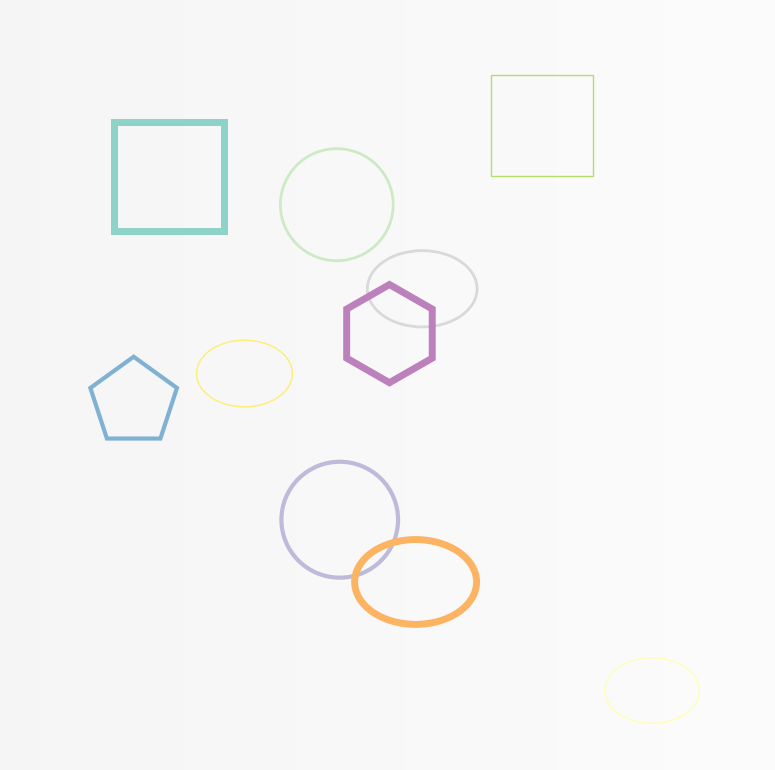[{"shape": "square", "thickness": 2.5, "radius": 0.35, "center": [0.218, 0.771]}, {"shape": "oval", "thickness": 0.5, "radius": 0.3, "center": [0.841, 0.103]}, {"shape": "circle", "thickness": 1.5, "radius": 0.38, "center": [0.438, 0.325]}, {"shape": "pentagon", "thickness": 1.5, "radius": 0.29, "center": [0.172, 0.478]}, {"shape": "oval", "thickness": 2.5, "radius": 0.39, "center": [0.536, 0.244]}, {"shape": "square", "thickness": 0.5, "radius": 0.33, "center": [0.7, 0.837]}, {"shape": "oval", "thickness": 1, "radius": 0.35, "center": [0.545, 0.625]}, {"shape": "hexagon", "thickness": 2.5, "radius": 0.32, "center": [0.503, 0.567]}, {"shape": "circle", "thickness": 1, "radius": 0.36, "center": [0.435, 0.734]}, {"shape": "oval", "thickness": 0.5, "radius": 0.31, "center": [0.315, 0.515]}]